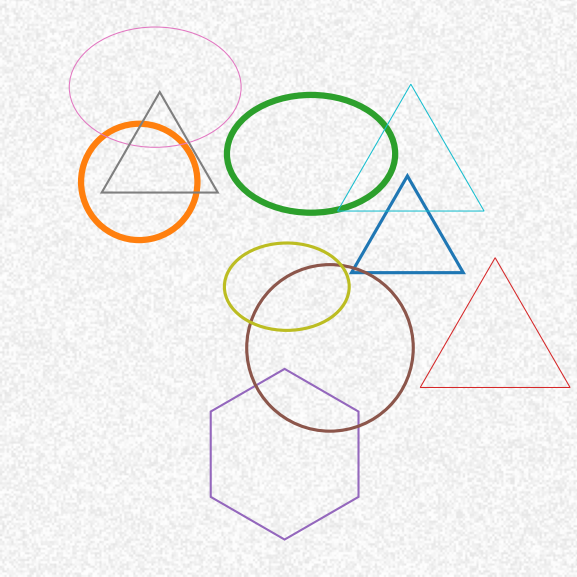[{"shape": "triangle", "thickness": 1.5, "radius": 0.56, "center": [0.705, 0.583]}, {"shape": "circle", "thickness": 3, "radius": 0.5, "center": [0.241, 0.684]}, {"shape": "oval", "thickness": 3, "radius": 0.73, "center": [0.539, 0.733]}, {"shape": "triangle", "thickness": 0.5, "radius": 0.75, "center": [0.857, 0.403]}, {"shape": "hexagon", "thickness": 1, "radius": 0.74, "center": [0.493, 0.213]}, {"shape": "circle", "thickness": 1.5, "radius": 0.72, "center": [0.571, 0.397]}, {"shape": "oval", "thickness": 0.5, "radius": 0.74, "center": [0.269, 0.848]}, {"shape": "triangle", "thickness": 1, "radius": 0.58, "center": [0.277, 0.724]}, {"shape": "oval", "thickness": 1.5, "radius": 0.54, "center": [0.497, 0.503]}, {"shape": "triangle", "thickness": 0.5, "radius": 0.73, "center": [0.711, 0.707]}]